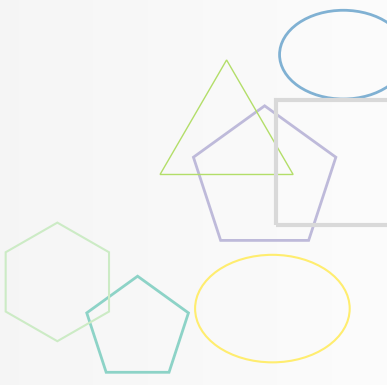[{"shape": "pentagon", "thickness": 2, "radius": 0.69, "center": [0.355, 0.145]}, {"shape": "pentagon", "thickness": 2, "radius": 0.97, "center": [0.683, 0.532]}, {"shape": "oval", "thickness": 2, "radius": 0.82, "center": [0.886, 0.858]}, {"shape": "triangle", "thickness": 1, "radius": 0.99, "center": [0.585, 0.646]}, {"shape": "square", "thickness": 3, "radius": 0.81, "center": [0.876, 0.578]}, {"shape": "hexagon", "thickness": 1.5, "radius": 0.77, "center": [0.148, 0.268]}, {"shape": "oval", "thickness": 1.5, "radius": 1.0, "center": [0.703, 0.198]}]